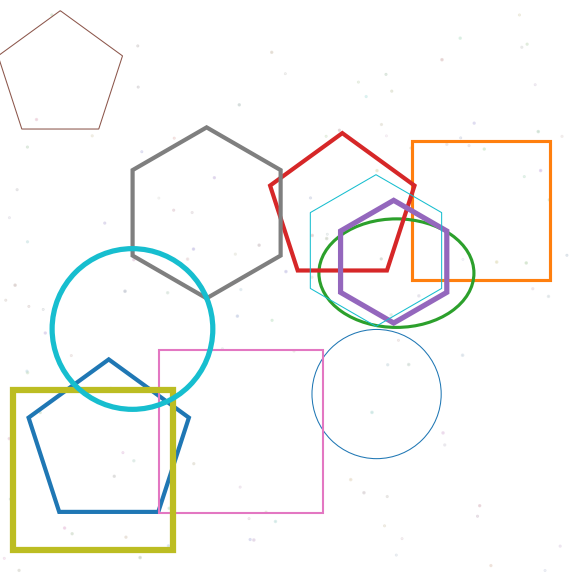[{"shape": "pentagon", "thickness": 2, "radius": 0.73, "center": [0.188, 0.231]}, {"shape": "circle", "thickness": 0.5, "radius": 0.56, "center": [0.652, 0.317]}, {"shape": "square", "thickness": 1.5, "radius": 0.6, "center": [0.833, 0.634]}, {"shape": "oval", "thickness": 1.5, "radius": 0.67, "center": [0.686, 0.526]}, {"shape": "pentagon", "thickness": 2, "radius": 0.66, "center": [0.593, 0.637]}, {"shape": "hexagon", "thickness": 2.5, "radius": 0.53, "center": [0.682, 0.546]}, {"shape": "pentagon", "thickness": 0.5, "radius": 0.57, "center": [0.104, 0.867]}, {"shape": "square", "thickness": 1, "radius": 0.71, "center": [0.417, 0.252]}, {"shape": "hexagon", "thickness": 2, "radius": 0.74, "center": [0.358, 0.631]}, {"shape": "square", "thickness": 3, "radius": 0.69, "center": [0.162, 0.185]}, {"shape": "hexagon", "thickness": 0.5, "radius": 0.66, "center": [0.651, 0.565]}, {"shape": "circle", "thickness": 2.5, "radius": 0.7, "center": [0.229, 0.429]}]